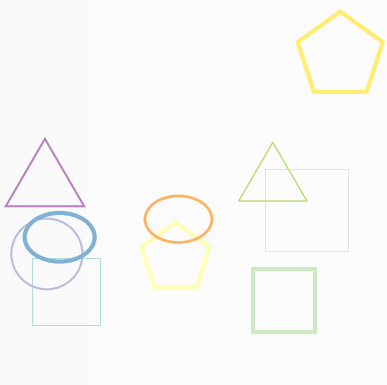[{"shape": "square", "thickness": 0.5, "radius": 0.44, "center": [0.17, 0.243]}, {"shape": "pentagon", "thickness": 3, "radius": 0.46, "center": [0.453, 0.329]}, {"shape": "circle", "thickness": 1.5, "radius": 0.46, "center": [0.121, 0.34]}, {"shape": "oval", "thickness": 3, "radius": 0.45, "center": [0.154, 0.384]}, {"shape": "oval", "thickness": 2, "radius": 0.43, "center": [0.461, 0.431]}, {"shape": "triangle", "thickness": 1, "radius": 0.51, "center": [0.704, 0.529]}, {"shape": "square", "thickness": 0.5, "radius": 0.54, "center": [0.791, 0.455]}, {"shape": "triangle", "thickness": 1.5, "radius": 0.58, "center": [0.116, 0.523]}, {"shape": "square", "thickness": 3, "radius": 0.41, "center": [0.733, 0.219]}, {"shape": "pentagon", "thickness": 3, "radius": 0.58, "center": [0.878, 0.855]}]